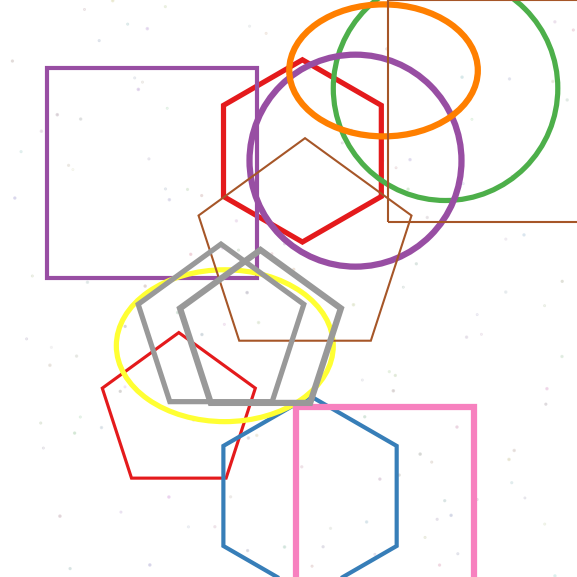[{"shape": "pentagon", "thickness": 1.5, "radius": 0.7, "center": [0.31, 0.284]}, {"shape": "hexagon", "thickness": 2.5, "radius": 0.79, "center": [0.524, 0.738]}, {"shape": "hexagon", "thickness": 2, "radius": 0.87, "center": [0.537, 0.14]}, {"shape": "circle", "thickness": 2.5, "radius": 0.97, "center": [0.771, 0.846]}, {"shape": "circle", "thickness": 3, "radius": 0.92, "center": [0.616, 0.721]}, {"shape": "square", "thickness": 2, "radius": 0.91, "center": [0.264, 0.7]}, {"shape": "oval", "thickness": 3, "radius": 0.82, "center": [0.664, 0.877]}, {"shape": "oval", "thickness": 2.5, "radius": 0.94, "center": [0.389, 0.401]}, {"shape": "pentagon", "thickness": 1, "radius": 0.97, "center": [0.528, 0.566]}, {"shape": "square", "thickness": 1, "radius": 0.96, "center": [0.864, 0.807]}, {"shape": "square", "thickness": 3, "radius": 0.77, "center": [0.667, 0.14]}, {"shape": "pentagon", "thickness": 2.5, "radius": 0.75, "center": [0.383, 0.426]}, {"shape": "pentagon", "thickness": 3, "radius": 0.73, "center": [0.451, 0.42]}]